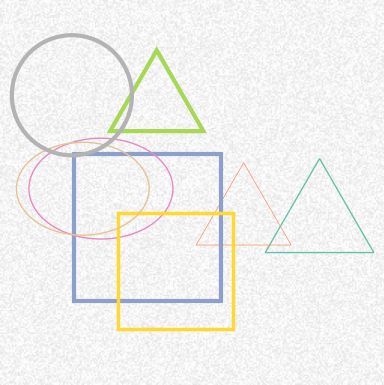[{"shape": "triangle", "thickness": 1, "radius": 0.81, "center": [0.83, 0.425]}, {"shape": "triangle", "thickness": 0.5, "radius": 0.71, "center": [0.633, 0.435]}, {"shape": "square", "thickness": 3, "radius": 0.96, "center": [0.384, 0.41]}, {"shape": "oval", "thickness": 1, "radius": 0.94, "center": [0.262, 0.51]}, {"shape": "triangle", "thickness": 3, "radius": 0.7, "center": [0.407, 0.729]}, {"shape": "square", "thickness": 2.5, "radius": 0.75, "center": [0.456, 0.296]}, {"shape": "oval", "thickness": 1, "radius": 0.86, "center": [0.215, 0.51]}, {"shape": "circle", "thickness": 3, "radius": 0.78, "center": [0.187, 0.753]}]